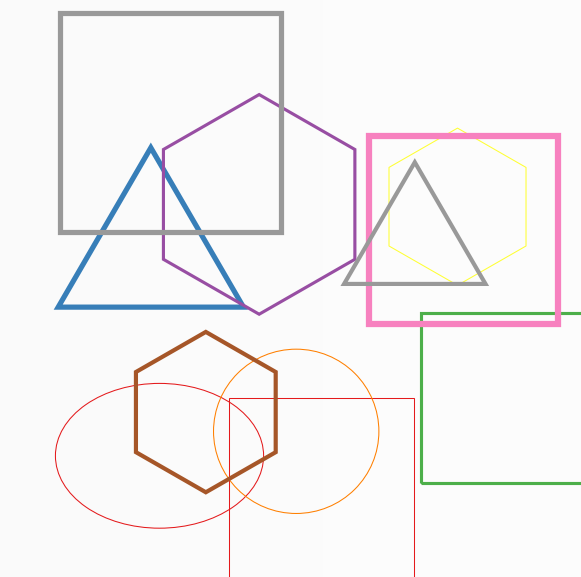[{"shape": "oval", "thickness": 0.5, "radius": 0.9, "center": [0.274, 0.21]}, {"shape": "square", "thickness": 0.5, "radius": 0.79, "center": [0.553, 0.151]}, {"shape": "triangle", "thickness": 2.5, "radius": 0.92, "center": [0.259, 0.559]}, {"shape": "square", "thickness": 1.5, "radius": 0.74, "center": [0.871, 0.31]}, {"shape": "hexagon", "thickness": 1.5, "radius": 0.95, "center": [0.446, 0.645]}, {"shape": "circle", "thickness": 0.5, "radius": 0.71, "center": [0.51, 0.252]}, {"shape": "hexagon", "thickness": 0.5, "radius": 0.68, "center": [0.787, 0.641]}, {"shape": "hexagon", "thickness": 2, "radius": 0.69, "center": [0.354, 0.286]}, {"shape": "square", "thickness": 3, "radius": 0.81, "center": [0.797, 0.6]}, {"shape": "square", "thickness": 2.5, "radius": 0.95, "center": [0.294, 0.787]}, {"shape": "triangle", "thickness": 2, "radius": 0.7, "center": [0.714, 0.578]}]